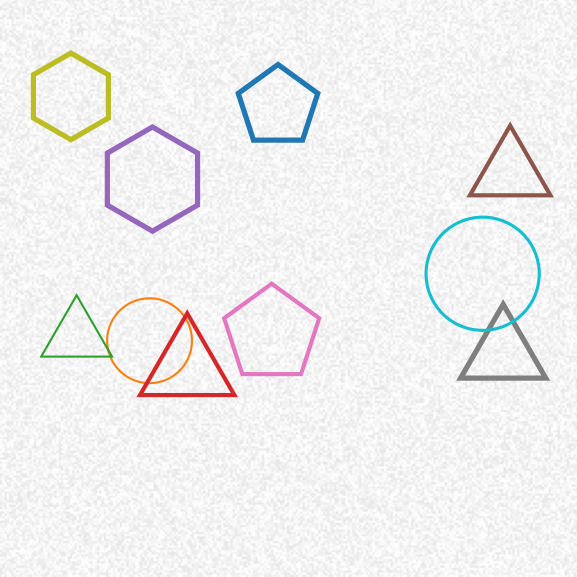[{"shape": "pentagon", "thickness": 2.5, "radius": 0.36, "center": [0.481, 0.815]}, {"shape": "circle", "thickness": 1, "radius": 0.37, "center": [0.259, 0.409]}, {"shape": "triangle", "thickness": 1, "radius": 0.35, "center": [0.133, 0.417]}, {"shape": "triangle", "thickness": 2, "radius": 0.47, "center": [0.324, 0.362]}, {"shape": "hexagon", "thickness": 2.5, "radius": 0.45, "center": [0.264, 0.689]}, {"shape": "triangle", "thickness": 2, "radius": 0.4, "center": [0.883, 0.701]}, {"shape": "pentagon", "thickness": 2, "radius": 0.43, "center": [0.47, 0.421]}, {"shape": "triangle", "thickness": 2.5, "radius": 0.43, "center": [0.871, 0.387]}, {"shape": "hexagon", "thickness": 2.5, "radius": 0.37, "center": [0.123, 0.832]}, {"shape": "circle", "thickness": 1.5, "radius": 0.49, "center": [0.836, 0.525]}]